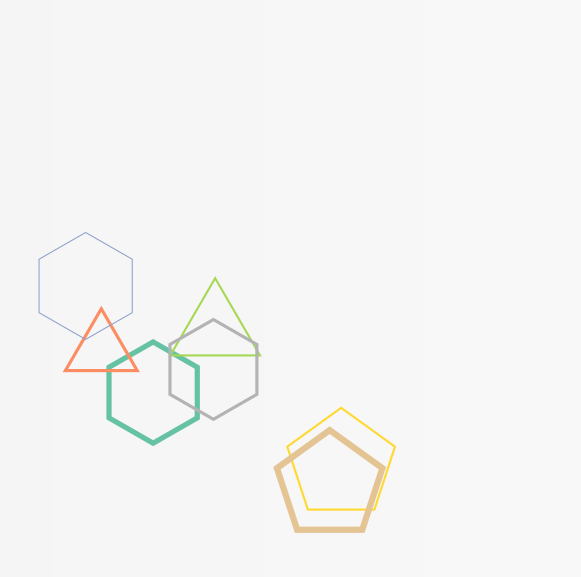[{"shape": "hexagon", "thickness": 2.5, "radius": 0.44, "center": [0.263, 0.319]}, {"shape": "triangle", "thickness": 1.5, "radius": 0.36, "center": [0.174, 0.393]}, {"shape": "hexagon", "thickness": 0.5, "radius": 0.46, "center": [0.147, 0.504]}, {"shape": "triangle", "thickness": 1, "radius": 0.45, "center": [0.37, 0.428]}, {"shape": "pentagon", "thickness": 1, "radius": 0.49, "center": [0.587, 0.196]}, {"shape": "pentagon", "thickness": 3, "radius": 0.48, "center": [0.567, 0.159]}, {"shape": "hexagon", "thickness": 1.5, "radius": 0.43, "center": [0.367, 0.359]}]